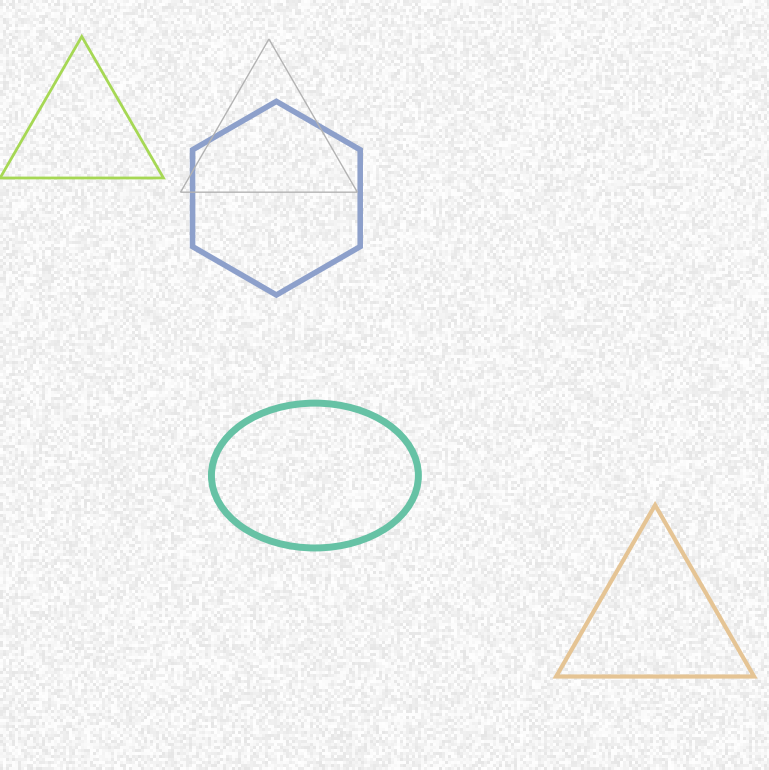[{"shape": "oval", "thickness": 2.5, "radius": 0.67, "center": [0.409, 0.382]}, {"shape": "hexagon", "thickness": 2, "radius": 0.63, "center": [0.359, 0.743]}, {"shape": "triangle", "thickness": 1, "radius": 0.61, "center": [0.106, 0.83]}, {"shape": "triangle", "thickness": 1.5, "radius": 0.74, "center": [0.851, 0.196]}, {"shape": "triangle", "thickness": 0.5, "radius": 0.66, "center": [0.349, 0.817]}]